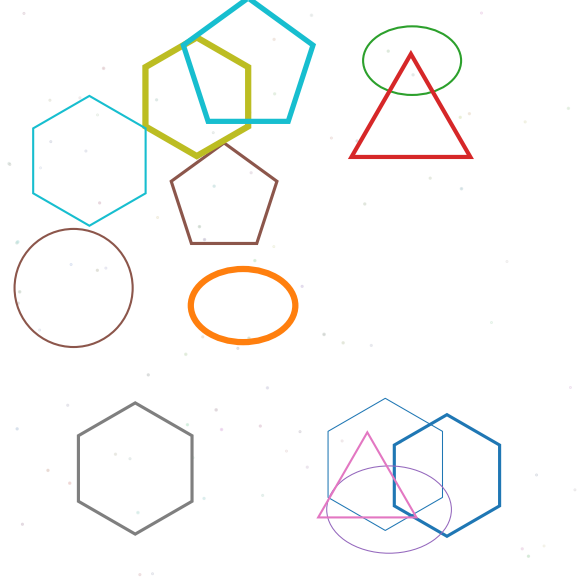[{"shape": "hexagon", "thickness": 0.5, "radius": 0.57, "center": [0.667, 0.195]}, {"shape": "hexagon", "thickness": 1.5, "radius": 0.53, "center": [0.774, 0.176]}, {"shape": "oval", "thickness": 3, "radius": 0.45, "center": [0.421, 0.47]}, {"shape": "oval", "thickness": 1, "radius": 0.42, "center": [0.714, 0.894]}, {"shape": "triangle", "thickness": 2, "radius": 0.59, "center": [0.712, 0.787]}, {"shape": "oval", "thickness": 0.5, "radius": 0.54, "center": [0.674, 0.117]}, {"shape": "circle", "thickness": 1, "radius": 0.51, "center": [0.127, 0.5]}, {"shape": "pentagon", "thickness": 1.5, "radius": 0.48, "center": [0.388, 0.655]}, {"shape": "triangle", "thickness": 1, "radius": 0.49, "center": [0.636, 0.152]}, {"shape": "hexagon", "thickness": 1.5, "radius": 0.57, "center": [0.234, 0.188]}, {"shape": "hexagon", "thickness": 3, "radius": 0.51, "center": [0.341, 0.832]}, {"shape": "pentagon", "thickness": 2.5, "radius": 0.59, "center": [0.43, 0.884]}, {"shape": "hexagon", "thickness": 1, "radius": 0.56, "center": [0.155, 0.721]}]